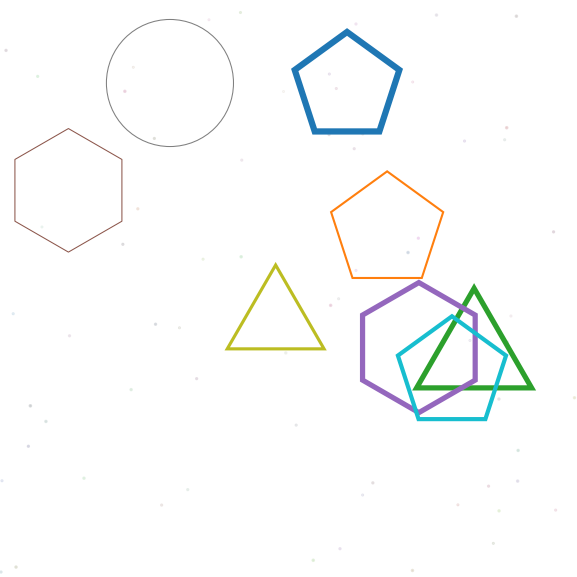[{"shape": "pentagon", "thickness": 3, "radius": 0.48, "center": [0.601, 0.849]}, {"shape": "pentagon", "thickness": 1, "radius": 0.51, "center": [0.67, 0.6]}, {"shape": "triangle", "thickness": 2.5, "radius": 0.57, "center": [0.821, 0.385]}, {"shape": "hexagon", "thickness": 2.5, "radius": 0.56, "center": [0.725, 0.397]}, {"shape": "hexagon", "thickness": 0.5, "radius": 0.53, "center": [0.118, 0.67]}, {"shape": "circle", "thickness": 0.5, "radius": 0.55, "center": [0.294, 0.855]}, {"shape": "triangle", "thickness": 1.5, "radius": 0.48, "center": [0.477, 0.443]}, {"shape": "pentagon", "thickness": 2, "radius": 0.49, "center": [0.783, 0.353]}]